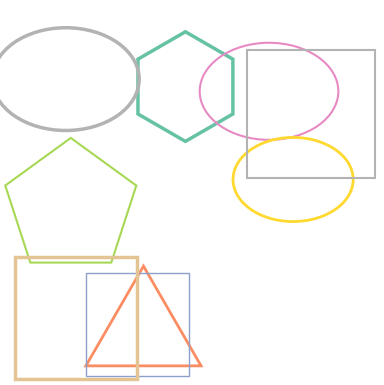[{"shape": "hexagon", "thickness": 2.5, "radius": 0.71, "center": [0.482, 0.775]}, {"shape": "triangle", "thickness": 2, "radius": 0.86, "center": [0.373, 0.136]}, {"shape": "square", "thickness": 1, "radius": 0.67, "center": [0.356, 0.157]}, {"shape": "oval", "thickness": 1.5, "radius": 0.9, "center": [0.699, 0.763]}, {"shape": "pentagon", "thickness": 1.5, "radius": 0.89, "center": [0.184, 0.463]}, {"shape": "oval", "thickness": 2, "radius": 0.78, "center": [0.761, 0.534]}, {"shape": "square", "thickness": 2.5, "radius": 0.79, "center": [0.197, 0.173]}, {"shape": "square", "thickness": 1.5, "radius": 0.83, "center": [0.808, 0.704]}, {"shape": "oval", "thickness": 2.5, "radius": 0.95, "center": [0.171, 0.795]}]